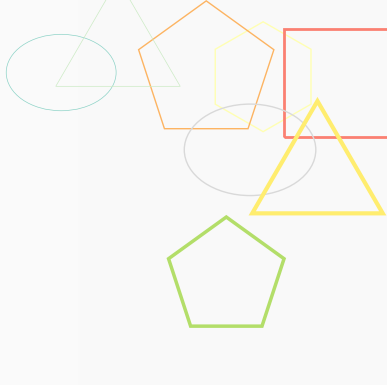[{"shape": "oval", "thickness": 0.5, "radius": 0.71, "center": [0.158, 0.812]}, {"shape": "hexagon", "thickness": 1, "radius": 0.71, "center": [0.679, 0.801]}, {"shape": "square", "thickness": 2, "radius": 0.7, "center": [0.874, 0.785]}, {"shape": "pentagon", "thickness": 1, "radius": 0.92, "center": [0.532, 0.814]}, {"shape": "pentagon", "thickness": 2.5, "radius": 0.78, "center": [0.584, 0.28]}, {"shape": "oval", "thickness": 1, "radius": 0.85, "center": [0.645, 0.611]}, {"shape": "triangle", "thickness": 0.5, "radius": 0.93, "center": [0.304, 0.868]}, {"shape": "triangle", "thickness": 3, "radius": 0.97, "center": [0.819, 0.543]}]